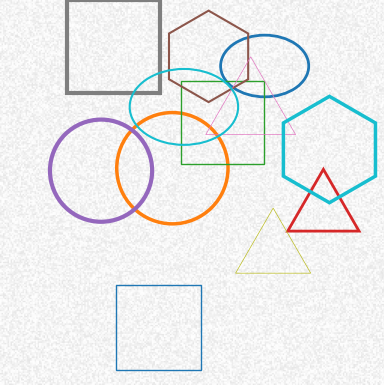[{"shape": "square", "thickness": 1, "radius": 0.55, "center": [0.412, 0.149]}, {"shape": "oval", "thickness": 2, "radius": 0.57, "center": [0.687, 0.829]}, {"shape": "circle", "thickness": 2.5, "radius": 0.72, "center": [0.448, 0.563]}, {"shape": "square", "thickness": 1, "radius": 0.54, "center": [0.577, 0.681]}, {"shape": "triangle", "thickness": 2, "radius": 0.53, "center": [0.84, 0.453]}, {"shape": "circle", "thickness": 3, "radius": 0.66, "center": [0.262, 0.557]}, {"shape": "hexagon", "thickness": 1.5, "radius": 0.59, "center": [0.542, 0.854]}, {"shape": "triangle", "thickness": 0.5, "radius": 0.67, "center": [0.651, 0.718]}, {"shape": "square", "thickness": 3, "radius": 0.6, "center": [0.294, 0.879]}, {"shape": "triangle", "thickness": 0.5, "radius": 0.56, "center": [0.709, 0.347]}, {"shape": "oval", "thickness": 1.5, "radius": 0.7, "center": [0.478, 0.722]}, {"shape": "hexagon", "thickness": 2.5, "radius": 0.69, "center": [0.856, 0.612]}]